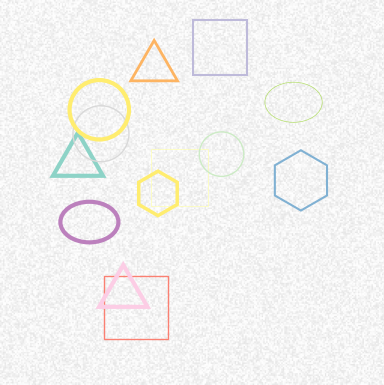[{"shape": "triangle", "thickness": 3, "radius": 0.37, "center": [0.202, 0.581]}, {"shape": "square", "thickness": 0.5, "radius": 0.37, "center": [0.465, 0.539]}, {"shape": "square", "thickness": 1.5, "radius": 0.35, "center": [0.572, 0.877]}, {"shape": "square", "thickness": 1, "radius": 0.41, "center": [0.353, 0.201]}, {"shape": "hexagon", "thickness": 1.5, "radius": 0.39, "center": [0.782, 0.531]}, {"shape": "triangle", "thickness": 2, "radius": 0.35, "center": [0.4, 0.825]}, {"shape": "oval", "thickness": 0.5, "radius": 0.37, "center": [0.763, 0.734]}, {"shape": "triangle", "thickness": 3, "radius": 0.36, "center": [0.32, 0.239]}, {"shape": "circle", "thickness": 1, "radius": 0.36, "center": [0.262, 0.653]}, {"shape": "oval", "thickness": 3, "radius": 0.38, "center": [0.232, 0.423]}, {"shape": "circle", "thickness": 1, "radius": 0.29, "center": [0.575, 0.6]}, {"shape": "hexagon", "thickness": 2.5, "radius": 0.29, "center": [0.41, 0.498]}, {"shape": "circle", "thickness": 3, "radius": 0.39, "center": [0.258, 0.715]}]